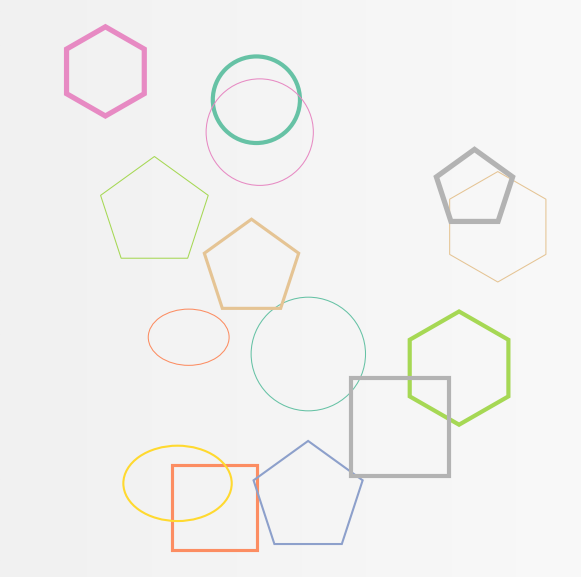[{"shape": "circle", "thickness": 2, "radius": 0.37, "center": [0.441, 0.826]}, {"shape": "circle", "thickness": 0.5, "radius": 0.49, "center": [0.53, 0.386]}, {"shape": "oval", "thickness": 0.5, "radius": 0.35, "center": [0.325, 0.415]}, {"shape": "square", "thickness": 1.5, "radius": 0.37, "center": [0.369, 0.12]}, {"shape": "pentagon", "thickness": 1, "radius": 0.49, "center": [0.53, 0.137]}, {"shape": "hexagon", "thickness": 2.5, "radius": 0.39, "center": [0.181, 0.876]}, {"shape": "circle", "thickness": 0.5, "radius": 0.46, "center": [0.447, 0.77]}, {"shape": "pentagon", "thickness": 0.5, "radius": 0.49, "center": [0.266, 0.631]}, {"shape": "hexagon", "thickness": 2, "radius": 0.49, "center": [0.79, 0.362]}, {"shape": "oval", "thickness": 1, "radius": 0.47, "center": [0.305, 0.162]}, {"shape": "pentagon", "thickness": 1.5, "radius": 0.43, "center": [0.433, 0.534]}, {"shape": "hexagon", "thickness": 0.5, "radius": 0.48, "center": [0.856, 0.606]}, {"shape": "pentagon", "thickness": 2.5, "radius": 0.34, "center": [0.816, 0.671]}, {"shape": "square", "thickness": 2, "radius": 0.42, "center": [0.688, 0.26]}]